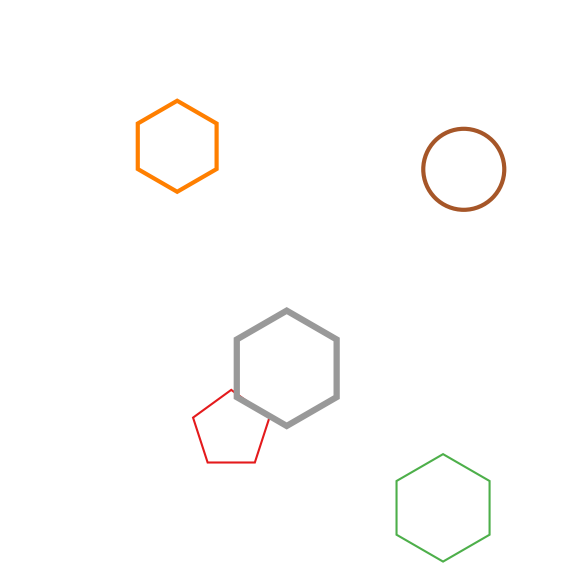[{"shape": "pentagon", "thickness": 1, "radius": 0.35, "center": [0.4, 0.255]}, {"shape": "hexagon", "thickness": 1, "radius": 0.47, "center": [0.767, 0.12]}, {"shape": "hexagon", "thickness": 2, "radius": 0.39, "center": [0.307, 0.746]}, {"shape": "circle", "thickness": 2, "radius": 0.35, "center": [0.803, 0.706]}, {"shape": "hexagon", "thickness": 3, "radius": 0.5, "center": [0.496, 0.361]}]